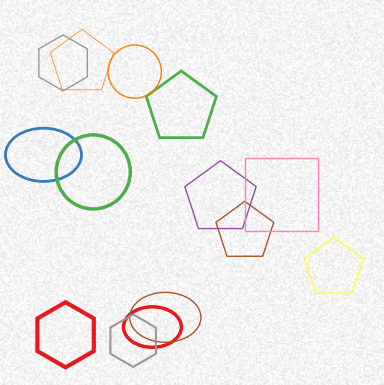[{"shape": "oval", "thickness": 2.5, "radius": 0.38, "center": [0.396, 0.151]}, {"shape": "hexagon", "thickness": 3, "radius": 0.42, "center": [0.17, 0.13]}, {"shape": "oval", "thickness": 2, "radius": 0.49, "center": [0.113, 0.598]}, {"shape": "circle", "thickness": 2.5, "radius": 0.48, "center": [0.242, 0.553]}, {"shape": "pentagon", "thickness": 2, "radius": 0.48, "center": [0.471, 0.72]}, {"shape": "pentagon", "thickness": 1, "radius": 0.49, "center": [0.573, 0.485]}, {"shape": "circle", "thickness": 1, "radius": 0.35, "center": [0.35, 0.814]}, {"shape": "pentagon", "thickness": 0.5, "radius": 0.43, "center": [0.213, 0.837]}, {"shape": "pentagon", "thickness": 1, "radius": 0.4, "center": [0.867, 0.303]}, {"shape": "pentagon", "thickness": 1, "radius": 0.39, "center": [0.636, 0.398]}, {"shape": "oval", "thickness": 1, "radius": 0.46, "center": [0.429, 0.176]}, {"shape": "square", "thickness": 1, "radius": 0.47, "center": [0.731, 0.494]}, {"shape": "hexagon", "thickness": 1, "radius": 0.36, "center": [0.164, 0.837]}, {"shape": "hexagon", "thickness": 1.5, "radius": 0.34, "center": [0.346, 0.115]}]